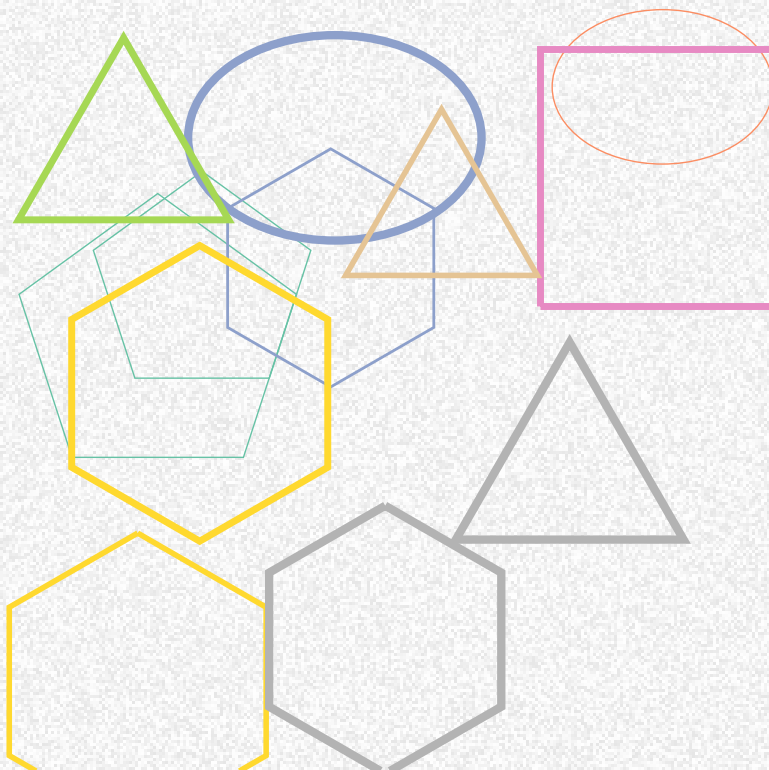[{"shape": "pentagon", "thickness": 0.5, "radius": 0.74, "center": [0.262, 0.629]}, {"shape": "pentagon", "thickness": 0.5, "radius": 0.95, "center": [0.205, 0.559]}, {"shape": "oval", "thickness": 0.5, "radius": 0.72, "center": [0.86, 0.887]}, {"shape": "hexagon", "thickness": 1, "radius": 0.77, "center": [0.429, 0.652]}, {"shape": "oval", "thickness": 3, "radius": 0.95, "center": [0.435, 0.821]}, {"shape": "square", "thickness": 2.5, "radius": 0.84, "center": [0.869, 0.769]}, {"shape": "triangle", "thickness": 2.5, "radius": 0.79, "center": [0.161, 0.793]}, {"shape": "hexagon", "thickness": 2.5, "radius": 0.96, "center": [0.259, 0.489]}, {"shape": "hexagon", "thickness": 2, "radius": 0.96, "center": [0.179, 0.115]}, {"shape": "triangle", "thickness": 2, "radius": 0.72, "center": [0.573, 0.714]}, {"shape": "hexagon", "thickness": 3, "radius": 0.87, "center": [0.5, 0.169]}, {"shape": "triangle", "thickness": 3, "radius": 0.85, "center": [0.74, 0.385]}]